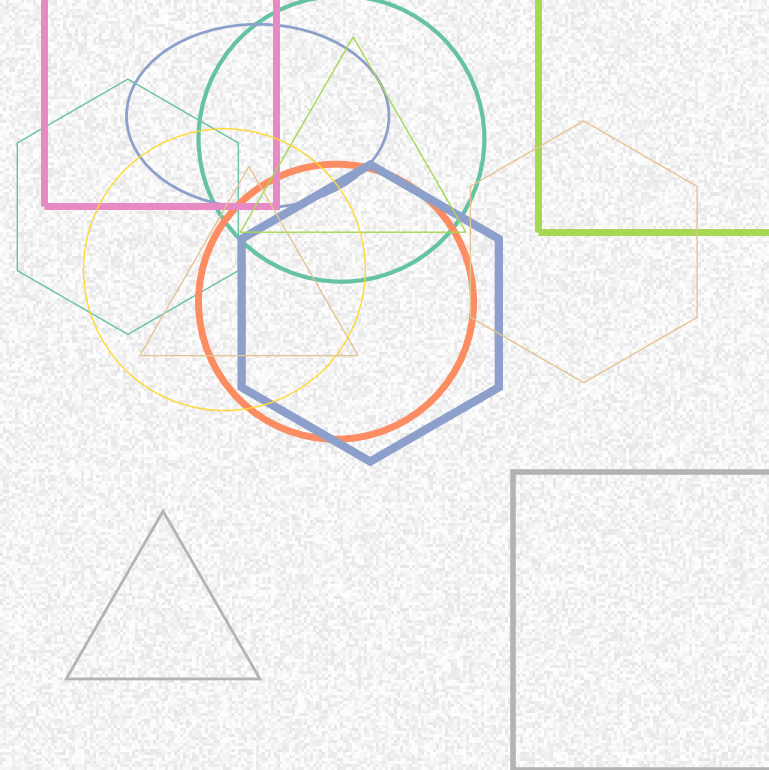[{"shape": "hexagon", "thickness": 0.5, "radius": 0.83, "center": [0.166, 0.731]}, {"shape": "circle", "thickness": 1.5, "radius": 0.93, "center": [0.443, 0.82]}, {"shape": "circle", "thickness": 2.5, "radius": 0.89, "center": [0.436, 0.608]}, {"shape": "hexagon", "thickness": 3, "radius": 0.96, "center": [0.481, 0.593]}, {"shape": "oval", "thickness": 1, "radius": 0.85, "center": [0.335, 0.849]}, {"shape": "square", "thickness": 2.5, "radius": 0.75, "center": [0.207, 0.883]}, {"shape": "square", "thickness": 2.5, "radius": 0.77, "center": [0.852, 0.853]}, {"shape": "triangle", "thickness": 0.5, "radius": 0.85, "center": [0.459, 0.783]}, {"shape": "circle", "thickness": 0.5, "radius": 0.91, "center": [0.291, 0.65]}, {"shape": "hexagon", "thickness": 0.5, "radius": 0.85, "center": [0.758, 0.673]}, {"shape": "triangle", "thickness": 0.5, "radius": 0.82, "center": [0.323, 0.62]}, {"shape": "square", "thickness": 2, "radius": 0.97, "center": [0.86, 0.194]}, {"shape": "triangle", "thickness": 1, "radius": 0.73, "center": [0.212, 0.191]}]